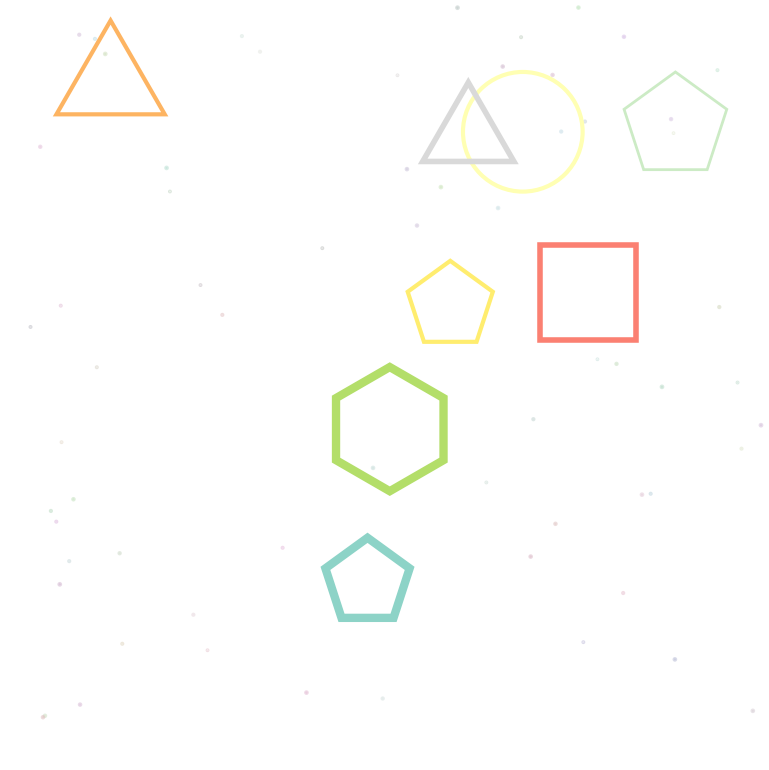[{"shape": "pentagon", "thickness": 3, "radius": 0.29, "center": [0.477, 0.244]}, {"shape": "circle", "thickness": 1.5, "radius": 0.39, "center": [0.679, 0.829]}, {"shape": "square", "thickness": 2, "radius": 0.31, "center": [0.764, 0.62]}, {"shape": "triangle", "thickness": 1.5, "radius": 0.41, "center": [0.144, 0.892]}, {"shape": "hexagon", "thickness": 3, "radius": 0.4, "center": [0.506, 0.443]}, {"shape": "triangle", "thickness": 2, "radius": 0.34, "center": [0.608, 0.825]}, {"shape": "pentagon", "thickness": 1, "radius": 0.35, "center": [0.877, 0.836]}, {"shape": "pentagon", "thickness": 1.5, "radius": 0.29, "center": [0.585, 0.603]}]